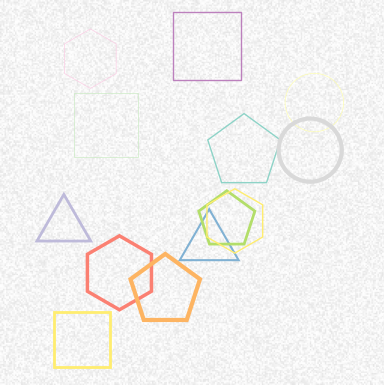[{"shape": "pentagon", "thickness": 1, "radius": 0.5, "center": [0.634, 0.606]}, {"shape": "circle", "thickness": 0.5, "radius": 0.38, "center": [0.816, 0.734]}, {"shape": "triangle", "thickness": 2, "radius": 0.4, "center": [0.166, 0.414]}, {"shape": "hexagon", "thickness": 2.5, "radius": 0.48, "center": [0.31, 0.291]}, {"shape": "triangle", "thickness": 1.5, "radius": 0.44, "center": [0.543, 0.368]}, {"shape": "pentagon", "thickness": 3, "radius": 0.47, "center": [0.429, 0.246]}, {"shape": "pentagon", "thickness": 2, "radius": 0.38, "center": [0.589, 0.428]}, {"shape": "hexagon", "thickness": 0.5, "radius": 0.39, "center": [0.235, 0.848]}, {"shape": "circle", "thickness": 3, "radius": 0.41, "center": [0.806, 0.61]}, {"shape": "square", "thickness": 1, "radius": 0.44, "center": [0.538, 0.88]}, {"shape": "square", "thickness": 0.5, "radius": 0.41, "center": [0.275, 0.676]}, {"shape": "hexagon", "thickness": 1, "radius": 0.42, "center": [0.61, 0.426]}, {"shape": "square", "thickness": 2, "radius": 0.36, "center": [0.213, 0.118]}]